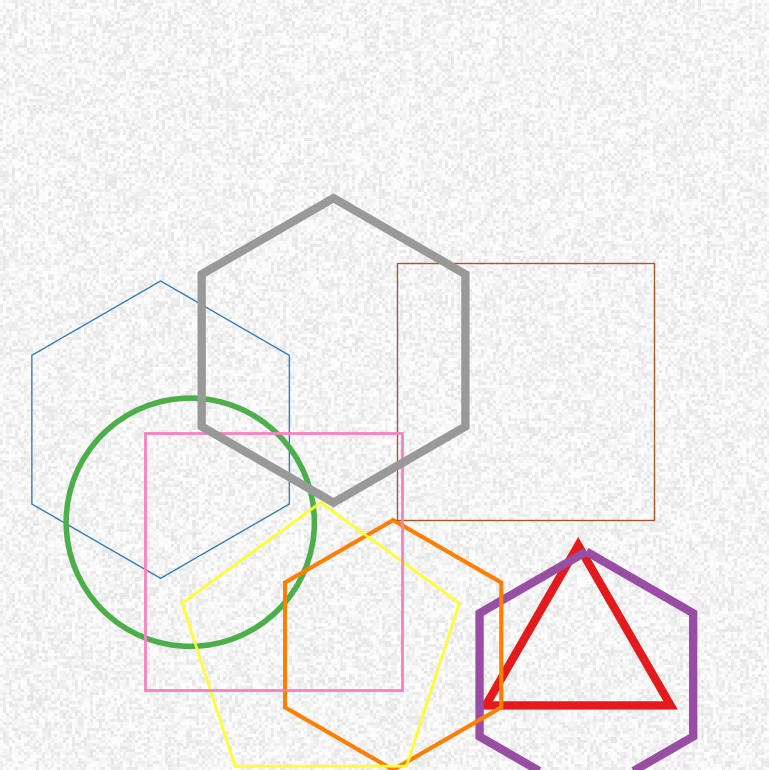[{"shape": "triangle", "thickness": 3, "radius": 0.69, "center": [0.751, 0.153]}, {"shape": "hexagon", "thickness": 0.5, "radius": 0.97, "center": [0.209, 0.442]}, {"shape": "circle", "thickness": 2, "radius": 0.81, "center": [0.247, 0.322]}, {"shape": "hexagon", "thickness": 3, "radius": 0.8, "center": [0.762, 0.124]}, {"shape": "hexagon", "thickness": 1.5, "radius": 0.81, "center": [0.511, 0.162]}, {"shape": "pentagon", "thickness": 1, "radius": 0.95, "center": [0.417, 0.158]}, {"shape": "square", "thickness": 0.5, "radius": 0.83, "center": [0.682, 0.491]}, {"shape": "square", "thickness": 1, "radius": 0.83, "center": [0.355, 0.271]}, {"shape": "hexagon", "thickness": 3, "radius": 0.99, "center": [0.433, 0.545]}]